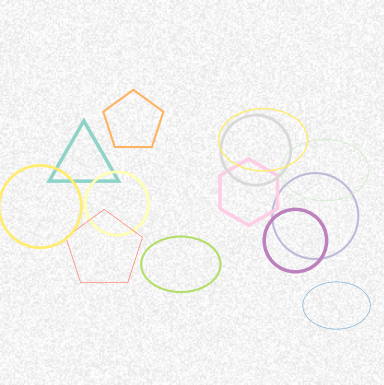[{"shape": "triangle", "thickness": 2.5, "radius": 0.52, "center": [0.218, 0.582]}, {"shape": "circle", "thickness": 2, "radius": 0.41, "center": [0.304, 0.471]}, {"shape": "circle", "thickness": 1.5, "radius": 0.56, "center": [0.819, 0.439]}, {"shape": "pentagon", "thickness": 0.5, "radius": 0.52, "center": [0.271, 0.351]}, {"shape": "oval", "thickness": 0.5, "radius": 0.44, "center": [0.874, 0.206]}, {"shape": "pentagon", "thickness": 1.5, "radius": 0.41, "center": [0.346, 0.685]}, {"shape": "oval", "thickness": 1.5, "radius": 0.52, "center": [0.47, 0.313]}, {"shape": "hexagon", "thickness": 2.5, "radius": 0.43, "center": [0.646, 0.501]}, {"shape": "circle", "thickness": 2, "radius": 0.45, "center": [0.664, 0.61]}, {"shape": "circle", "thickness": 2.5, "radius": 0.41, "center": [0.767, 0.375]}, {"shape": "oval", "thickness": 0.5, "radius": 0.57, "center": [0.844, 0.558]}, {"shape": "oval", "thickness": 1, "radius": 0.58, "center": [0.684, 0.637]}, {"shape": "circle", "thickness": 2, "radius": 0.53, "center": [0.105, 0.463]}]